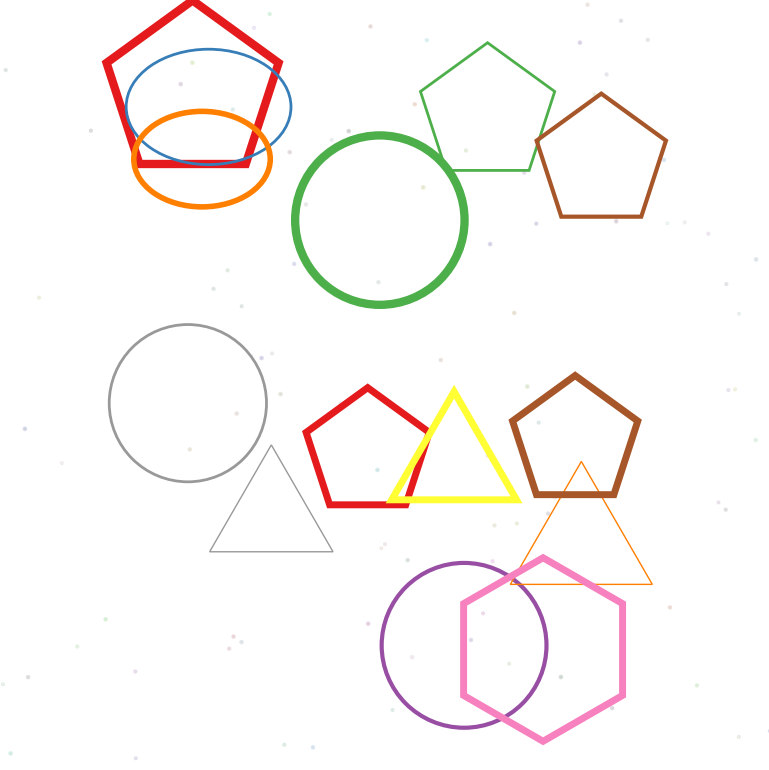[{"shape": "pentagon", "thickness": 2.5, "radius": 0.42, "center": [0.478, 0.412]}, {"shape": "pentagon", "thickness": 3, "radius": 0.59, "center": [0.25, 0.882]}, {"shape": "oval", "thickness": 1, "radius": 0.54, "center": [0.271, 0.861]}, {"shape": "circle", "thickness": 3, "radius": 0.55, "center": [0.493, 0.714]}, {"shape": "pentagon", "thickness": 1, "radius": 0.46, "center": [0.633, 0.853]}, {"shape": "circle", "thickness": 1.5, "radius": 0.54, "center": [0.603, 0.162]}, {"shape": "triangle", "thickness": 0.5, "radius": 0.53, "center": [0.755, 0.294]}, {"shape": "oval", "thickness": 2, "radius": 0.44, "center": [0.262, 0.793]}, {"shape": "triangle", "thickness": 2.5, "radius": 0.47, "center": [0.59, 0.398]}, {"shape": "pentagon", "thickness": 1.5, "radius": 0.44, "center": [0.781, 0.79]}, {"shape": "pentagon", "thickness": 2.5, "radius": 0.43, "center": [0.747, 0.427]}, {"shape": "hexagon", "thickness": 2.5, "radius": 0.6, "center": [0.705, 0.156]}, {"shape": "circle", "thickness": 1, "radius": 0.51, "center": [0.244, 0.476]}, {"shape": "triangle", "thickness": 0.5, "radius": 0.46, "center": [0.352, 0.33]}]